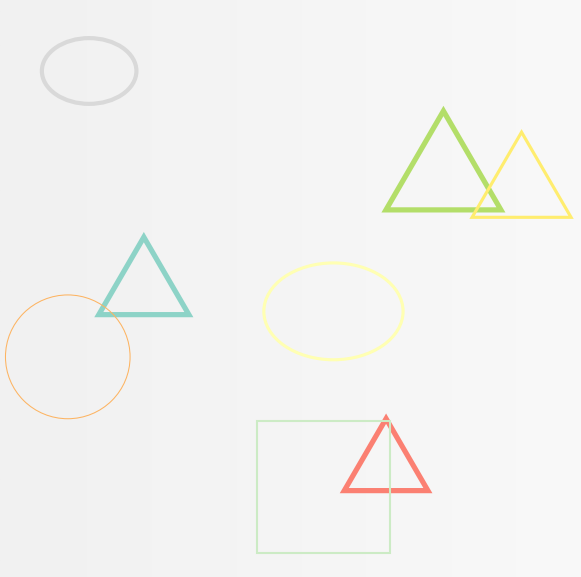[{"shape": "triangle", "thickness": 2.5, "radius": 0.45, "center": [0.247, 0.499]}, {"shape": "oval", "thickness": 1.5, "radius": 0.6, "center": [0.574, 0.46]}, {"shape": "triangle", "thickness": 2.5, "radius": 0.42, "center": [0.664, 0.191]}, {"shape": "circle", "thickness": 0.5, "radius": 0.54, "center": [0.117, 0.381]}, {"shape": "triangle", "thickness": 2.5, "radius": 0.57, "center": [0.763, 0.693]}, {"shape": "oval", "thickness": 2, "radius": 0.41, "center": [0.153, 0.876]}, {"shape": "square", "thickness": 1, "radius": 0.57, "center": [0.556, 0.156]}, {"shape": "triangle", "thickness": 1.5, "radius": 0.49, "center": [0.897, 0.672]}]